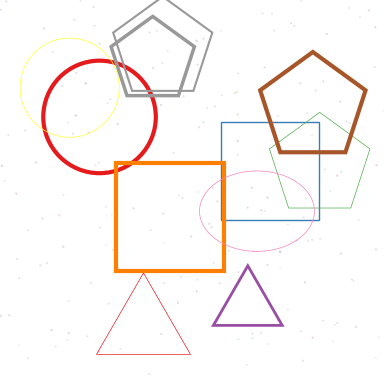[{"shape": "triangle", "thickness": 0.5, "radius": 0.71, "center": [0.373, 0.15]}, {"shape": "circle", "thickness": 3, "radius": 0.73, "center": [0.259, 0.696]}, {"shape": "square", "thickness": 1, "radius": 0.63, "center": [0.702, 0.556]}, {"shape": "pentagon", "thickness": 0.5, "radius": 0.69, "center": [0.83, 0.571]}, {"shape": "triangle", "thickness": 2, "radius": 0.52, "center": [0.644, 0.206]}, {"shape": "square", "thickness": 3, "radius": 0.7, "center": [0.442, 0.436]}, {"shape": "circle", "thickness": 0.5, "radius": 0.64, "center": [0.181, 0.772]}, {"shape": "pentagon", "thickness": 3, "radius": 0.72, "center": [0.813, 0.721]}, {"shape": "oval", "thickness": 0.5, "radius": 0.75, "center": [0.667, 0.452]}, {"shape": "pentagon", "thickness": 2.5, "radius": 0.57, "center": [0.397, 0.844]}, {"shape": "pentagon", "thickness": 1.5, "radius": 0.68, "center": [0.423, 0.873]}]